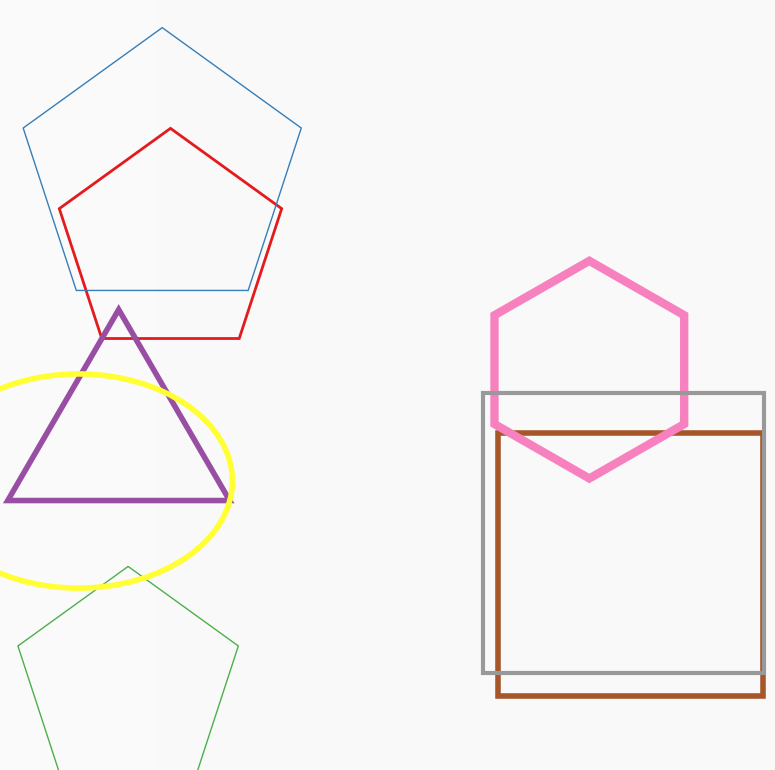[{"shape": "pentagon", "thickness": 1, "radius": 0.75, "center": [0.22, 0.682]}, {"shape": "pentagon", "thickness": 0.5, "radius": 0.94, "center": [0.209, 0.775]}, {"shape": "pentagon", "thickness": 0.5, "radius": 0.75, "center": [0.165, 0.115]}, {"shape": "triangle", "thickness": 2, "radius": 0.83, "center": [0.153, 0.433]}, {"shape": "oval", "thickness": 2, "radius": 0.99, "center": [0.101, 0.375]}, {"shape": "square", "thickness": 2, "radius": 0.85, "center": [0.814, 0.267]}, {"shape": "hexagon", "thickness": 3, "radius": 0.71, "center": [0.76, 0.52]}, {"shape": "square", "thickness": 1.5, "radius": 0.91, "center": [0.805, 0.308]}]